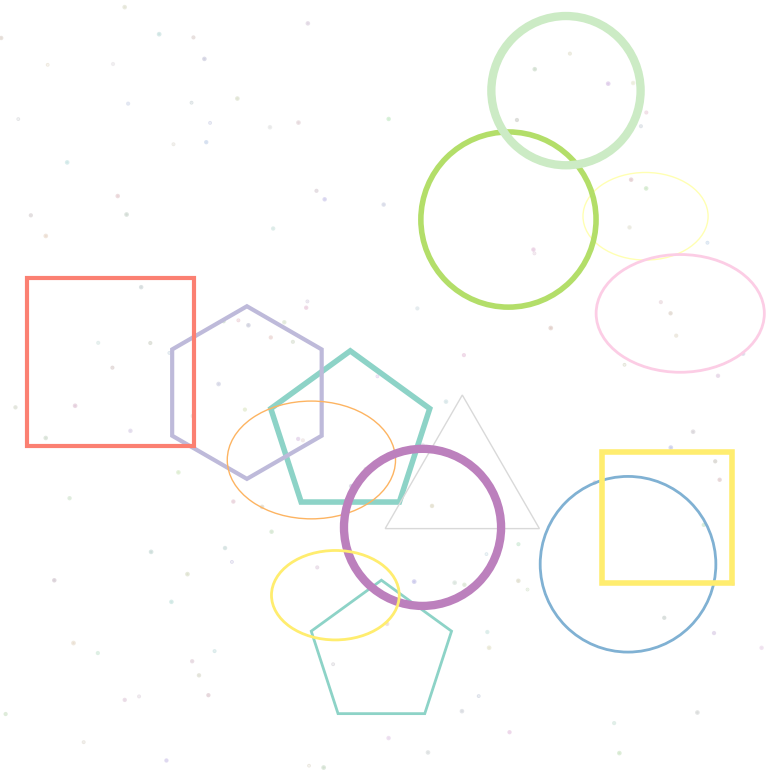[{"shape": "pentagon", "thickness": 1, "radius": 0.48, "center": [0.495, 0.151]}, {"shape": "pentagon", "thickness": 2, "radius": 0.54, "center": [0.455, 0.436]}, {"shape": "oval", "thickness": 0.5, "radius": 0.41, "center": [0.838, 0.719]}, {"shape": "hexagon", "thickness": 1.5, "radius": 0.56, "center": [0.321, 0.49]}, {"shape": "square", "thickness": 1.5, "radius": 0.54, "center": [0.144, 0.53]}, {"shape": "circle", "thickness": 1, "radius": 0.57, "center": [0.816, 0.267]}, {"shape": "oval", "thickness": 0.5, "radius": 0.55, "center": [0.404, 0.403]}, {"shape": "circle", "thickness": 2, "radius": 0.57, "center": [0.66, 0.715]}, {"shape": "oval", "thickness": 1, "radius": 0.55, "center": [0.883, 0.593]}, {"shape": "triangle", "thickness": 0.5, "radius": 0.58, "center": [0.6, 0.371]}, {"shape": "circle", "thickness": 3, "radius": 0.51, "center": [0.549, 0.315]}, {"shape": "circle", "thickness": 3, "radius": 0.48, "center": [0.735, 0.882]}, {"shape": "square", "thickness": 2, "radius": 0.42, "center": [0.866, 0.328]}, {"shape": "oval", "thickness": 1, "radius": 0.41, "center": [0.436, 0.227]}]